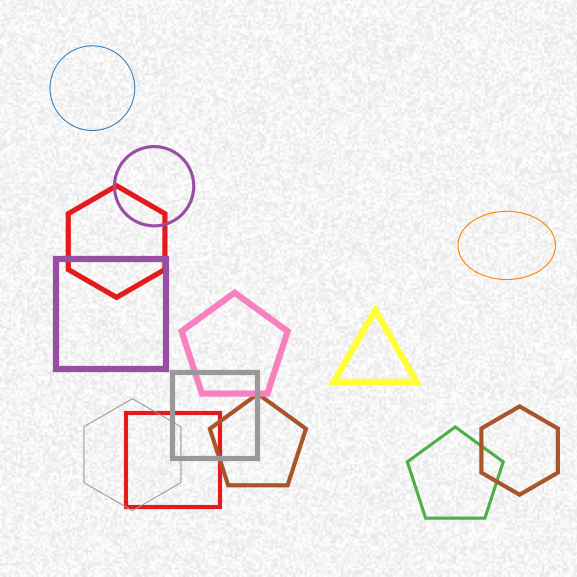[{"shape": "hexagon", "thickness": 2.5, "radius": 0.48, "center": [0.202, 0.581]}, {"shape": "square", "thickness": 2, "radius": 0.41, "center": [0.3, 0.203]}, {"shape": "circle", "thickness": 0.5, "radius": 0.37, "center": [0.16, 0.846]}, {"shape": "pentagon", "thickness": 1.5, "radius": 0.44, "center": [0.788, 0.172]}, {"shape": "square", "thickness": 3, "radius": 0.48, "center": [0.193, 0.456]}, {"shape": "circle", "thickness": 1.5, "radius": 0.34, "center": [0.267, 0.677]}, {"shape": "oval", "thickness": 0.5, "radius": 0.42, "center": [0.877, 0.574]}, {"shape": "triangle", "thickness": 3, "radius": 0.41, "center": [0.65, 0.379]}, {"shape": "hexagon", "thickness": 2, "radius": 0.38, "center": [0.9, 0.219]}, {"shape": "pentagon", "thickness": 2, "radius": 0.44, "center": [0.447, 0.23]}, {"shape": "pentagon", "thickness": 3, "radius": 0.48, "center": [0.406, 0.396]}, {"shape": "hexagon", "thickness": 0.5, "radius": 0.48, "center": [0.229, 0.212]}, {"shape": "square", "thickness": 2.5, "radius": 0.37, "center": [0.372, 0.281]}]